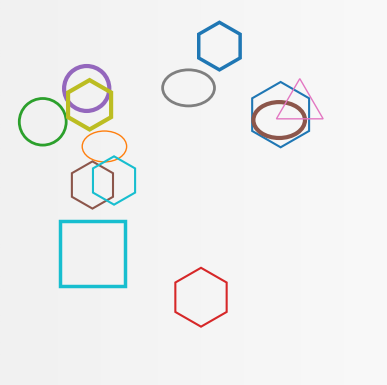[{"shape": "hexagon", "thickness": 1.5, "radius": 0.42, "center": [0.724, 0.702]}, {"shape": "hexagon", "thickness": 2.5, "radius": 0.31, "center": [0.566, 0.88]}, {"shape": "oval", "thickness": 1, "radius": 0.29, "center": [0.269, 0.62]}, {"shape": "circle", "thickness": 2, "radius": 0.3, "center": [0.11, 0.684]}, {"shape": "hexagon", "thickness": 1.5, "radius": 0.38, "center": [0.519, 0.228]}, {"shape": "circle", "thickness": 3, "radius": 0.29, "center": [0.224, 0.77]}, {"shape": "oval", "thickness": 3, "radius": 0.33, "center": [0.72, 0.688]}, {"shape": "hexagon", "thickness": 1.5, "radius": 0.31, "center": [0.239, 0.519]}, {"shape": "triangle", "thickness": 1, "radius": 0.35, "center": [0.774, 0.726]}, {"shape": "oval", "thickness": 2, "radius": 0.33, "center": [0.487, 0.772]}, {"shape": "hexagon", "thickness": 3, "radius": 0.32, "center": [0.231, 0.728]}, {"shape": "square", "thickness": 2.5, "radius": 0.42, "center": [0.239, 0.341]}, {"shape": "hexagon", "thickness": 1.5, "radius": 0.31, "center": [0.294, 0.531]}]